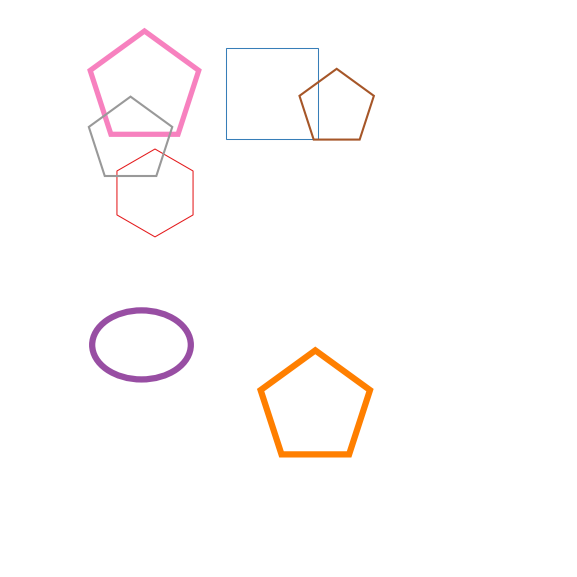[{"shape": "hexagon", "thickness": 0.5, "radius": 0.38, "center": [0.268, 0.665]}, {"shape": "square", "thickness": 0.5, "radius": 0.4, "center": [0.471, 0.837]}, {"shape": "oval", "thickness": 3, "radius": 0.43, "center": [0.245, 0.402]}, {"shape": "pentagon", "thickness": 3, "radius": 0.5, "center": [0.546, 0.293]}, {"shape": "pentagon", "thickness": 1, "radius": 0.34, "center": [0.583, 0.812]}, {"shape": "pentagon", "thickness": 2.5, "radius": 0.49, "center": [0.25, 0.847]}, {"shape": "pentagon", "thickness": 1, "radius": 0.38, "center": [0.226, 0.756]}]